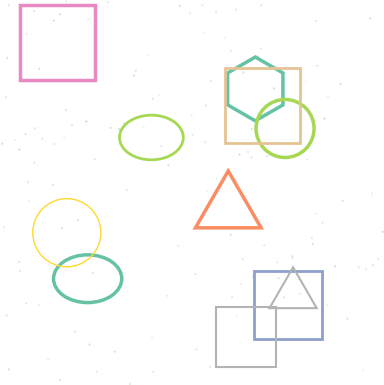[{"shape": "hexagon", "thickness": 2.5, "radius": 0.41, "center": [0.663, 0.769]}, {"shape": "oval", "thickness": 2.5, "radius": 0.44, "center": [0.228, 0.276]}, {"shape": "triangle", "thickness": 2.5, "radius": 0.49, "center": [0.593, 0.458]}, {"shape": "square", "thickness": 2, "radius": 0.44, "center": [0.748, 0.207]}, {"shape": "square", "thickness": 2.5, "radius": 0.49, "center": [0.15, 0.889]}, {"shape": "circle", "thickness": 2.5, "radius": 0.38, "center": [0.74, 0.666]}, {"shape": "oval", "thickness": 2, "radius": 0.41, "center": [0.393, 0.643]}, {"shape": "circle", "thickness": 1, "radius": 0.44, "center": [0.174, 0.396]}, {"shape": "square", "thickness": 2, "radius": 0.49, "center": [0.681, 0.727]}, {"shape": "triangle", "thickness": 1.5, "radius": 0.35, "center": [0.761, 0.235]}, {"shape": "square", "thickness": 1.5, "radius": 0.39, "center": [0.639, 0.124]}]